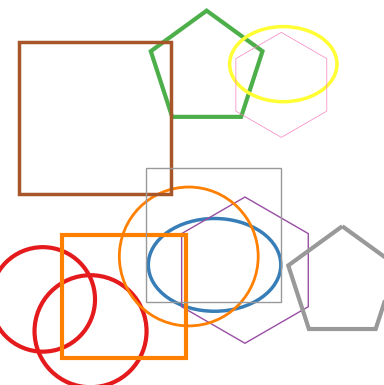[{"shape": "circle", "thickness": 3, "radius": 0.68, "center": [0.111, 0.222]}, {"shape": "circle", "thickness": 3, "radius": 0.73, "center": [0.235, 0.14]}, {"shape": "oval", "thickness": 2.5, "radius": 0.86, "center": [0.557, 0.312]}, {"shape": "pentagon", "thickness": 3, "radius": 0.76, "center": [0.537, 0.82]}, {"shape": "hexagon", "thickness": 1, "radius": 0.95, "center": [0.636, 0.298]}, {"shape": "square", "thickness": 3, "radius": 0.8, "center": [0.322, 0.229]}, {"shape": "circle", "thickness": 2, "radius": 0.9, "center": [0.49, 0.334]}, {"shape": "oval", "thickness": 2.5, "radius": 0.7, "center": [0.736, 0.833]}, {"shape": "square", "thickness": 2.5, "radius": 0.99, "center": [0.247, 0.693]}, {"shape": "hexagon", "thickness": 0.5, "radius": 0.68, "center": [0.731, 0.78]}, {"shape": "pentagon", "thickness": 3, "radius": 0.74, "center": [0.889, 0.265]}, {"shape": "square", "thickness": 1, "radius": 0.87, "center": [0.555, 0.389]}]